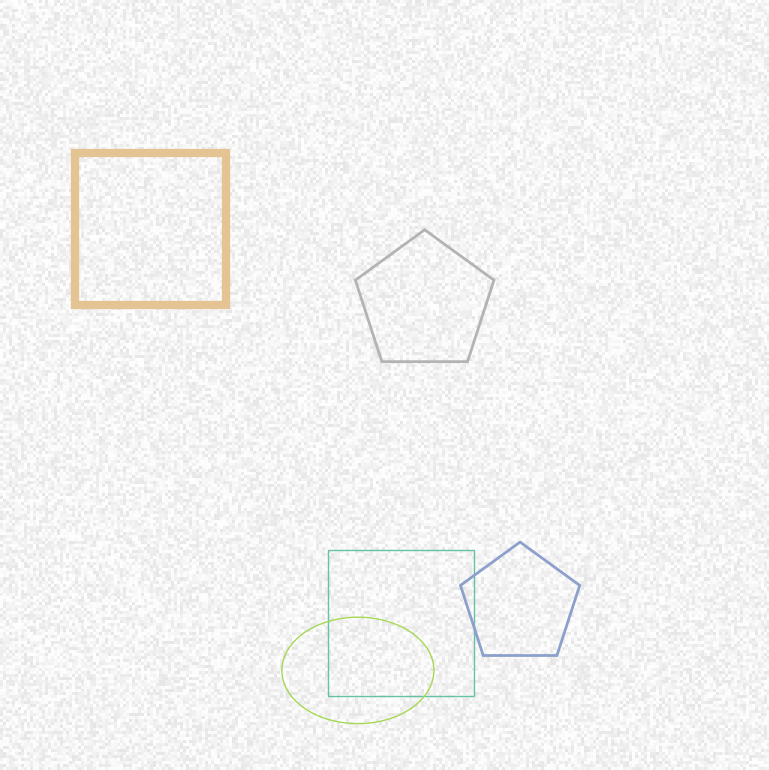[{"shape": "square", "thickness": 0.5, "radius": 0.47, "center": [0.521, 0.191]}, {"shape": "pentagon", "thickness": 1, "radius": 0.41, "center": [0.675, 0.215]}, {"shape": "oval", "thickness": 0.5, "radius": 0.49, "center": [0.465, 0.129]}, {"shape": "square", "thickness": 3, "radius": 0.49, "center": [0.195, 0.703]}, {"shape": "pentagon", "thickness": 1, "radius": 0.47, "center": [0.552, 0.607]}]